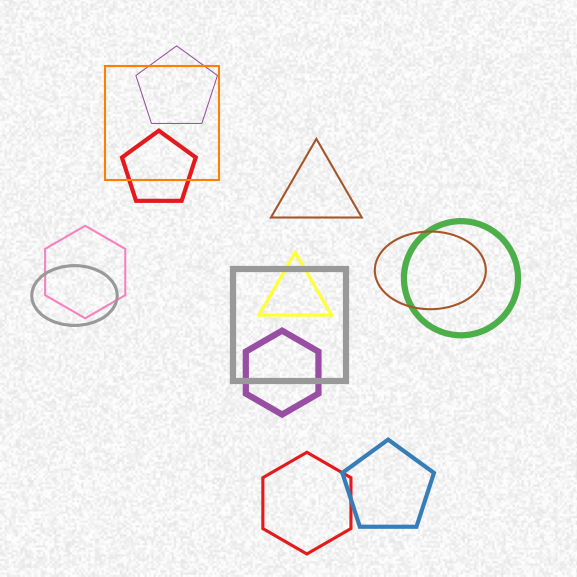[{"shape": "pentagon", "thickness": 2, "radius": 0.34, "center": [0.275, 0.706]}, {"shape": "hexagon", "thickness": 1.5, "radius": 0.44, "center": [0.531, 0.128]}, {"shape": "pentagon", "thickness": 2, "radius": 0.42, "center": [0.672, 0.155]}, {"shape": "circle", "thickness": 3, "radius": 0.49, "center": [0.798, 0.517]}, {"shape": "pentagon", "thickness": 0.5, "radius": 0.37, "center": [0.306, 0.845]}, {"shape": "hexagon", "thickness": 3, "radius": 0.36, "center": [0.489, 0.354]}, {"shape": "square", "thickness": 1, "radius": 0.49, "center": [0.28, 0.787]}, {"shape": "triangle", "thickness": 1.5, "radius": 0.36, "center": [0.511, 0.49]}, {"shape": "triangle", "thickness": 1, "radius": 0.45, "center": [0.548, 0.668]}, {"shape": "oval", "thickness": 1, "radius": 0.48, "center": [0.745, 0.531]}, {"shape": "hexagon", "thickness": 1, "radius": 0.4, "center": [0.148, 0.528]}, {"shape": "oval", "thickness": 1.5, "radius": 0.37, "center": [0.129, 0.487]}, {"shape": "square", "thickness": 3, "radius": 0.49, "center": [0.501, 0.436]}]